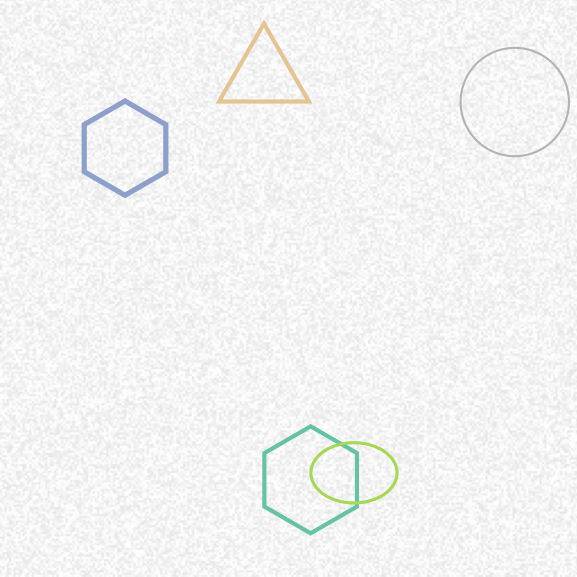[{"shape": "hexagon", "thickness": 2, "radius": 0.46, "center": [0.538, 0.168]}, {"shape": "hexagon", "thickness": 2.5, "radius": 0.41, "center": [0.216, 0.743]}, {"shape": "oval", "thickness": 1.5, "radius": 0.37, "center": [0.613, 0.18]}, {"shape": "triangle", "thickness": 2, "radius": 0.45, "center": [0.457, 0.868]}, {"shape": "circle", "thickness": 1, "radius": 0.47, "center": [0.891, 0.822]}]